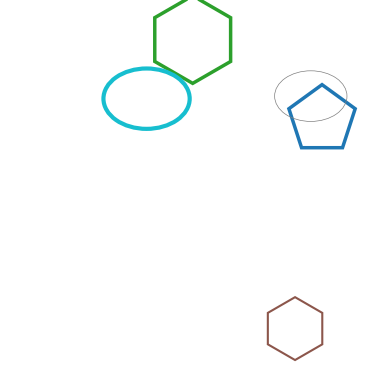[{"shape": "pentagon", "thickness": 2.5, "radius": 0.45, "center": [0.836, 0.69]}, {"shape": "hexagon", "thickness": 2.5, "radius": 0.57, "center": [0.501, 0.897]}, {"shape": "hexagon", "thickness": 1.5, "radius": 0.41, "center": [0.766, 0.146]}, {"shape": "oval", "thickness": 0.5, "radius": 0.47, "center": [0.807, 0.75]}, {"shape": "oval", "thickness": 3, "radius": 0.56, "center": [0.381, 0.744]}]